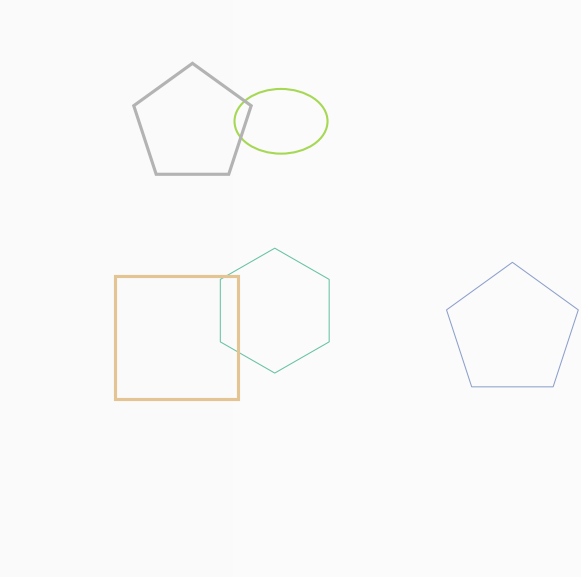[{"shape": "hexagon", "thickness": 0.5, "radius": 0.54, "center": [0.473, 0.461]}, {"shape": "pentagon", "thickness": 0.5, "radius": 0.6, "center": [0.882, 0.426]}, {"shape": "oval", "thickness": 1, "radius": 0.4, "center": [0.483, 0.789]}, {"shape": "square", "thickness": 1.5, "radius": 0.53, "center": [0.304, 0.415]}, {"shape": "pentagon", "thickness": 1.5, "radius": 0.53, "center": [0.331, 0.783]}]